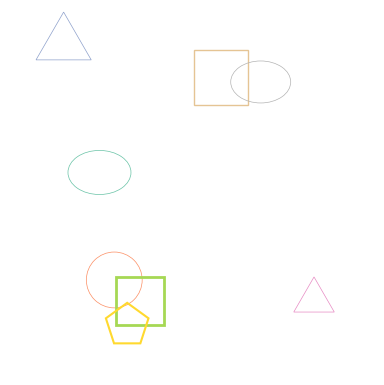[{"shape": "oval", "thickness": 0.5, "radius": 0.41, "center": [0.258, 0.552]}, {"shape": "circle", "thickness": 0.5, "radius": 0.36, "center": [0.297, 0.273]}, {"shape": "triangle", "thickness": 0.5, "radius": 0.41, "center": [0.165, 0.886]}, {"shape": "triangle", "thickness": 0.5, "radius": 0.3, "center": [0.816, 0.22]}, {"shape": "square", "thickness": 2, "radius": 0.31, "center": [0.364, 0.219]}, {"shape": "pentagon", "thickness": 1.5, "radius": 0.29, "center": [0.33, 0.155]}, {"shape": "square", "thickness": 1, "radius": 0.35, "center": [0.574, 0.799]}, {"shape": "oval", "thickness": 0.5, "radius": 0.39, "center": [0.677, 0.787]}]